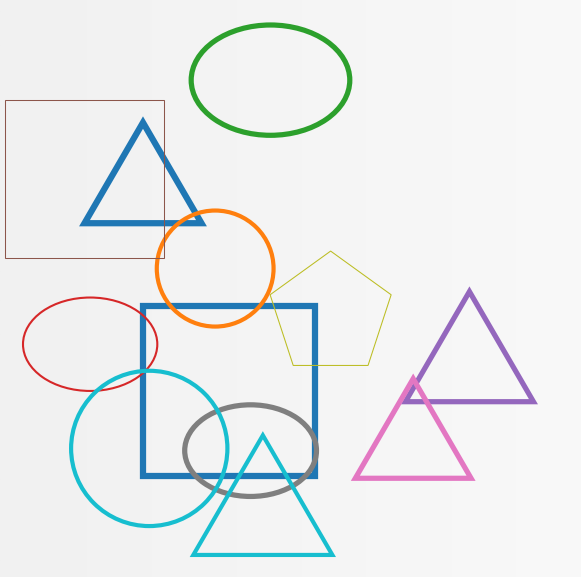[{"shape": "triangle", "thickness": 3, "radius": 0.58, "center": [0.246, 0.671]}, {"shape": "square", "thickness": 3, "radius": 0.74, "center": [0.393, 0.322]}, {"shape": "circle", "thickness": 2, "radius": 0.5, "center": [0.37, 0.534]}, {"shape": "oval", "thickness": 2.5, "radius": 0.68, "center": [0.465, 0.86]}, {"shape": "oval", "thickness": 1, "radius": 0.58, "center": [0.155, 0.403]}, {"shape": "triangle", "thickness": 2.5, "radius": 0.64, "center": [0.808, 0.367]}, {"shape": "square", "thickness": 0.5, "radius": 0.68, "center": [0.145, 0.689]}, {"shape": "triangle", "thickness": 2.5, "radius": 0.57, "center": [0.711, 0.228]}, {"shape": "oval", "thickness": 2.5, "radius": 0.57, "center": [0.431, 0.219]}, {"shape": "pentagon", "thickness": 0.5, "radius": 0.55, "center": [0.569, 0.455]}, {"shape": "triangle", "thickness": 2, "radius": 0.69, "center": [0.452, 0.107]}, {"shape": "circle", "thickness": 2, "radius": 0.67, "center": [0.257, 0.223]}]